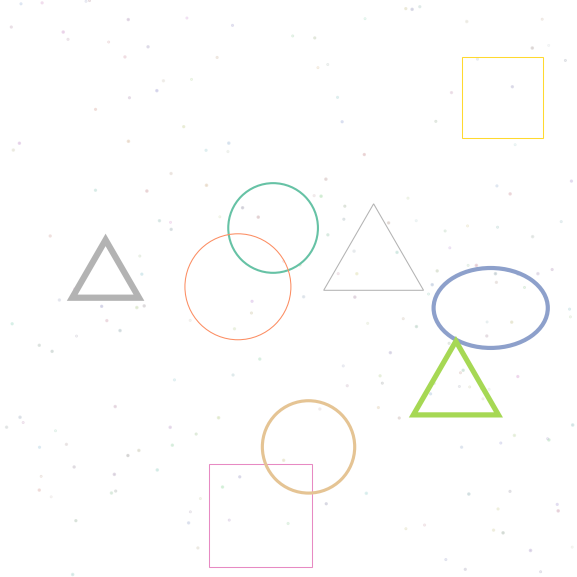[{"shape": "circle", "thickness": 1, "radius": 0.39, "center": [0.473, 0.604]}, {"shape": "circle", "thickness": 0.5, "radius": 0.46, "center": [0.412, 0.503]}, {"shape": "oval", "thickness": 2, "radius": 0.49, "center": [0.85, 0.466]}, {"shape": "square", "thickness": 0.5, "radius": 0.45, "center": [0.451, 0.107]}, {"shape": "triangle", "thickness": 2.5, "radius": 0.43, "center": [0.789, 0.323]}, {"shape": "square", "thickness": 0.5, "radius": 0.35, "center": [0.87, 0.831]}, {"shape": "circle", "thickness": 1.5, "radius": 0.4, "center": [0.534, 0.225]}, {"shape": "triangle", "thickness": 3, "radius": 0.33, "center": [0.183, 0.517]}, {"shape": "triangle", "thickness": 0.5, "radius": 0.5, "center": [0.647, 0.546]}]